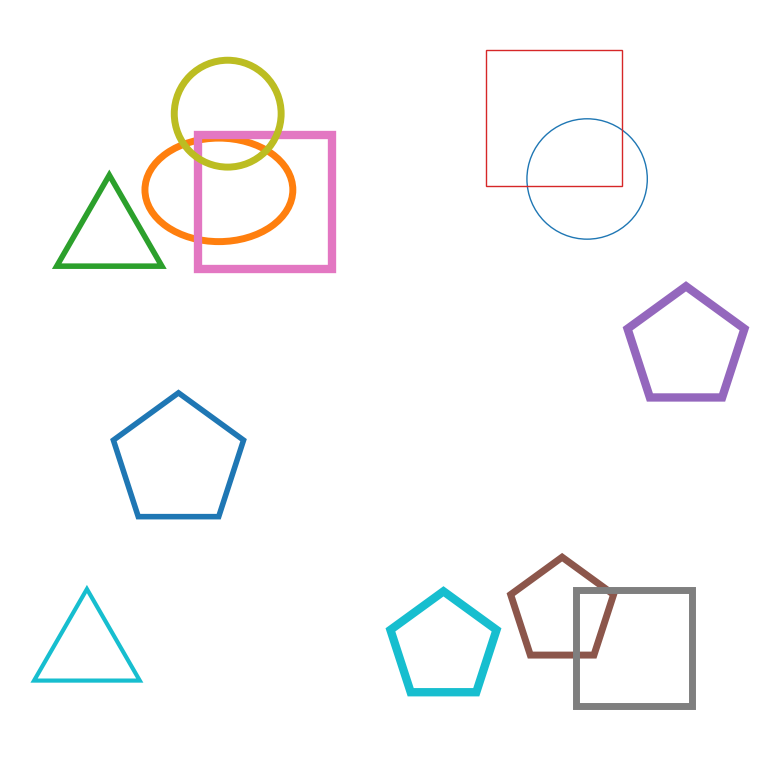[{"shape": "pentagon", "thickness": 2, "radius": 0.44, "center": [0.232, 0.401]}, {"shape": "circle", "thickness": 0.5, "radius": 0.39, "center": [0.762, 0.768]}, {"shape": "oval", "thickness": 2.5, "radius": 0.48, "center": [0.284, 0.753]}, {"shape": "triangle", "thickness": 2, "radius": 0.39, "center": [0.142, 0.694]}, {"shape": "square", "thickness": 0.5, "radius": 0.44, "center": [0.719, 0.846]}, {"shape": "pentagon", "thickness": 3, "radius": 0.4, "center": [0.891, 0.548]}, {"shape": "pentagon", "thickness": 2.5, "radius": 0.35, "center": [0.73, 0.206]}, {"shape": "square", "thickness": 3, "radius": 0.43, "center": [0.344, 0.738]}, {"shape": "square", "thickness": 2.5, "radius": 0.38, "center": [0.823, 0.158]}, {"shape": "circle", "thickness": 2.5, "radius": 0.35, "center": [0.296, 0.852]}, {"shape": "pentagon", "thickness": 3, "radius": 0.36, "center": [0.576, 0.16]}, {"shape": "triangle", "thickness": 1.5, "radius": 0.4, "center": [0.113, 0.156]}]